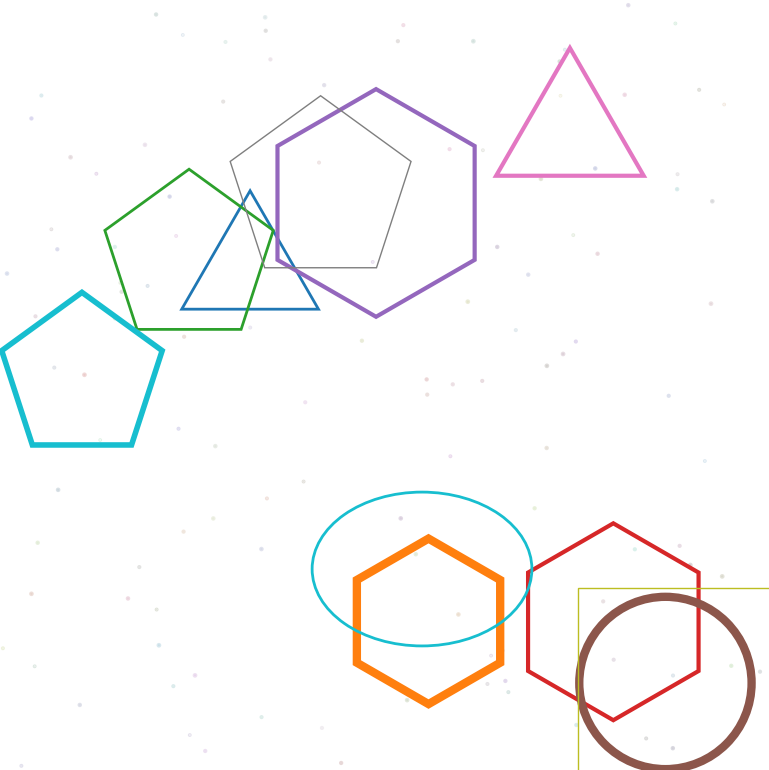[{"shape": "triangle", "thickness": 1, "radius": 0.51, "center": [0.325, 0.65]}, {"shape": "hexagon", "thickness": 3, "radius": 0.54, "center": [0.557, 0.193]}, {"shape": "pentagon", "thickness": 1, "radius": 0.57, "center": [0.246, 0.665]}, {"shape": "hexagon", "thickness": 1.5, "radius": 0.64, "center": [0.797, 0.193]}, {"shape": "hexagon", "thickness": 1.5, "radius": 0.74, "center": [0.488, 0.736]}, {"shape": "circle", "thickness": 3, "radius": 0.56, "center": [0.864, 0.113]}, {"shape": "triangle", "thickness": 1.5, "radius": 0.55, "center": [0.74, 0.827]}, {"shape": "pentagon", "thickness": 0.5, "radius": 0.62, "center": [0.416, 0.752]}, {"shape": "square", "thickness": 0.5, "radius": 0.68, "center": [0.886, 0.101]}, {"shape": "oval", "thickness": 1, "radius": 0.71, "center": [0.548, 0.261]}, {"shape": "pentagon", "thickness": 2, "radius": 0.55, "center": [0.106, 0.511]}]